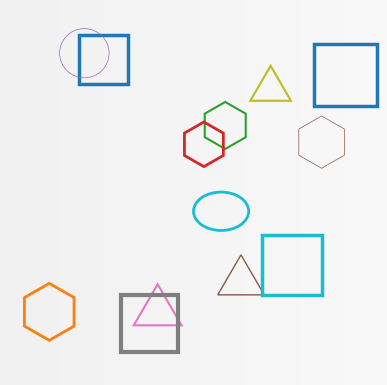[{"shape": "square", "thickness": 2.5, "radius": 0.32, "center": [0.268, 0.845]}, {"shape": "square", "thickness": 2.5, "radius": 0.41, "center": [0.891, 0.806]}, {"shape": "hexagon", "thickness": 2, "radius": 0.37, "center": [0.127, 0.19]}, {"shape": "hexagon", "thickness": 1.5, "radius": 0.31, "center": [0.581, 0.674]}, {"shape": "hexagon", "thickness": 2, "radius": 0.29, "center": [0.526, 0.625]}, {"shape": "circle", "thickness": 0.5, "radius": 0.32, "center": [0.218, 0.862]}, {"shape": "triangle", "thickness": 1, "radius": 0.35, "center": [0.622, 0.269]}, {"shape": "hexagon", "thickness": 0.5, "radius": 0.34, "center": [0.83, 0.631]}, {"shape": "triangle", "thickness": 1.5, "radius": 0.36, "center": [0.407, 0.191]}, {"shape": "square", "thickness": 3, "radius": 0.37, "center": [0.386, 0.159]}, {"shape": "triangle", "thickness": 1.5, "radius": 0.3, "center": [0.698, 0.769]}, {"shape": "oval", "thickness": 2, "radius": 0.36, "center": [0.571, 0.451]}, {"shape": "square", "thickness": 2.5, "radius": 0.39, "center": [0.753, 0.311]}]